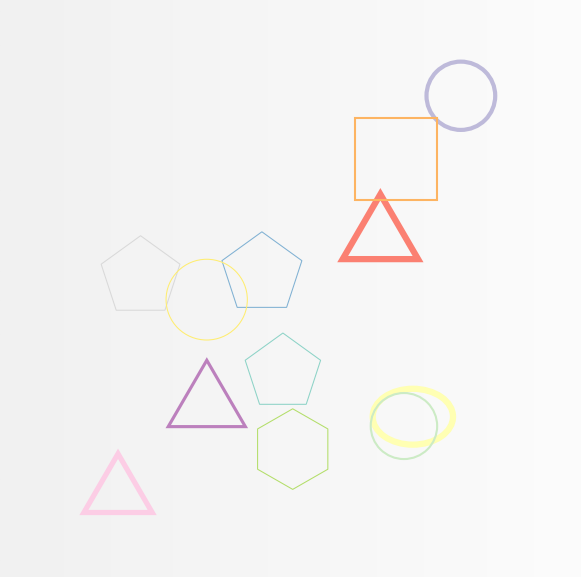[{"shape": "pentagon", "thickness": 0.5, "radius": 0.34, "center": [0.487, 0.354]}, {"shape": "oval", "thickness": 3, "radius": 0.35, "center": [0.71, 0.278]}, {"shape": "circle", "thickness": 2, "radius": 0.3, "center": [0.793, 0.833]}, {"shape": "triangle", "thickness": 3, "radius": 0.37, "center": [0.654, 0.588]}, {"shape": "pentagon", "thickness": 0.5, "radius": 0.36, "center": [0.451, 0.525]}, {"shape": "square", "thickness": 1, "radius": 0.35, "center": [0.681, 0.724]}, {"shape": "hexagon", "thickness": 0.5, "radius": 0.35, "center": [0.504, 0.222]}, {"shape": "triangle", "thickness": 2.5, "radius": 0.34, "center": [0.203, 0.146]}, {"shape": "pentagon", "thickness": 0.5, "radius": 0.36, "center": [0.242, 0.52]}, {"shape": "triangle", "thickness": 1.5, "radius": 0.38, "center": [0.356, 0.299]}, {"shape": "circle", "thickness": 1, "radius": 0.29, "center": [0.695, 0.261]}, {"shape": "circle", "thickness": 0.5, "radius": 0.35, "center": [0.356, 0.48]}]